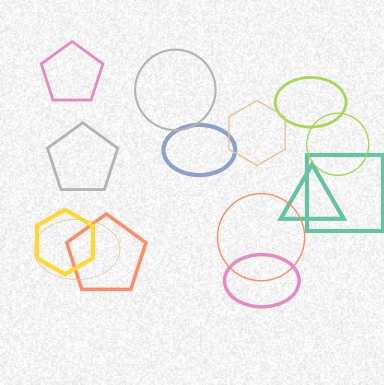[{"shape": "triangle", "thickness": 3, "radius": 0.47, "center": [0.811, 0.479]}, {"shape": "square", "thickness": 3, "radius": 0.49, "center": [0.897, 0.498]}, {"shape": "circle", "thickness": 1, "radius": 0.57, "center": [0.678, 0.384]}, {"shape": "pentagon", "thickness": 2.5, "radius": 0.54, "center": [0.276, 0.336]}, {"shape": "oval", "thickness": 3, "radius": 0.47, "center": [0.518, 0.61]}, {"shape": "pentagon", "thickness": 2, "radius": 0.42, "center": [0.187, 0.808]}, {"shape": "oval", "thickness": 2.5, "radius": 0.48, "center": [0.68, 0.271]}, {"shape": "circle", "thickness": 1, "radius": 0.4, "center": [0.877, 0.625]}, {"shape": "oval", "thickness": 2, "radius": 0.46, "center": [0.807, 0.734]}, {"shape": "hexagon", "thickness": 3, "radius": 0.42, "center": [0.169, 0.371]}, {"shape": "oval", "thickness": 0.5, "radius": 0.56, "center": [0.2, 0.352]}, {"shape": "hexagon", "thickness": 1, "radius": 0.42, "center": [0.668, 0.655]}, {"shape": "circle", "thickness": 1.5, "radius": 0.52, "center": [0.455, 0.767]}, {"shape": "pentagon", "thickness": 2, "radius": 0.48, "center": [0.215, 0.585]}]